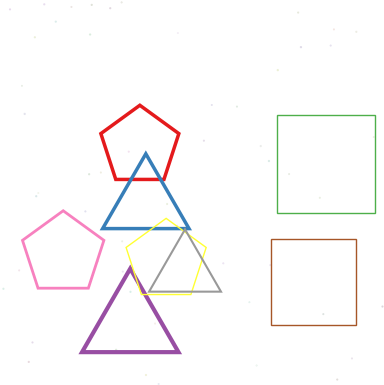[{"shape": "pentagon", "thickness": 2.5, "radius": 0.53, "center": [0.363, 0.62]}, {"shape": "triangle", "thickness": 2.5, "radius": 0.65, "center": [0.379, 0.471]}, {"shape": "square", "thickness": 1, "radius": 0.63, "center": [0.847, 0.574]}, {"shape": "triangle", "thickness": 3, "radius": 0.72, "center": [0.338, 0.158]}, {"shape": "pentagon", "thickness": 1, "radius": 0.55, "center": [0.432, 0.323]}, {"shape": "square", "thickness": 1, "radius": 0.56, "center": [0.814, 0.267]}, {"shape": "pentagon", "thickness": 2, "radius": 0.56, "center": [0.164, 0.341]}, {"shape": "triangle", "thickness": 1.5, "radius": 0.54, "center": [0.481, 0.296]}]